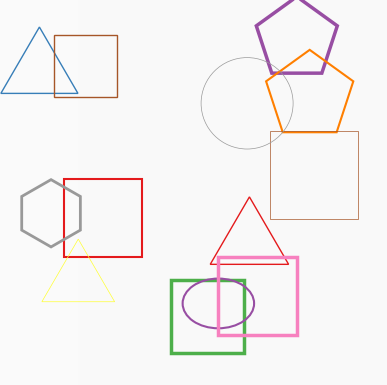[{"shape": "triangle", "thickness": 1, "radius": 0.58, "center": [0.644, 0.372]}, {"shape": "square", "thickness": 1.5, "radius": 0.5, "center": [0.266, 0.434]}, {"shape": "triangle", "thickness": 1, "radius": 0.57, "center": [0.102, 0.815]}, {"shape": "square", "thickness": 2.5, "radius": 0.47, "center": [0.535, 0.178]}, {"shape": "oval", "thickness": 1.5, "radius": 0.46, "center": [0.564, 0.212]}, {"shape": "pentagon", "thickness": 2.5, "radius": 0.55, "center": [0.766, 0.899]}, {"shape": "pentagon", "thickness": 1.5, "radius": 0.59, "center": [0.799, 0.752]}, {"shape": "triangle", "thickness": 0.5, "radius": 0.54, "center": [0.202, 0.27]}, {"shape": "square", "thickness": 1, "radius": 0.4, "center": [0.221, 0.828]}, {"shape": "square", "thickness": 0.5, "radius": 0.57, "center": [0.81, 0.545]}, {"shape": "square", "thickness": 2.5, "radius": 0.51, "center": [0.665, 0.232]}, {"shape": "circle", "thickness": 0.5, "radius": 0.59, "center": [0.638, 0.732]}, {"shape": "hexagon", "thickness": 2, "radius": 0.44, "center": [0.132, 0.446]}]